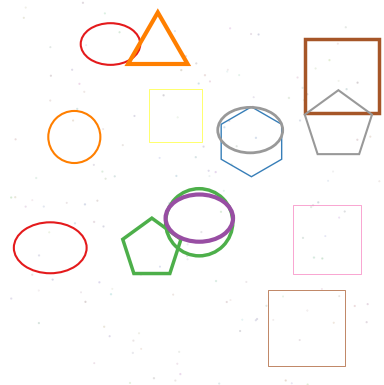[{"shape": "oval", "thickness": 1.5, "radius": 0.47, "center": [0.13, 0.356]}, {"shape": "oval", "thickness": 1.5, "radius": 0.39, "center": [0.287, 0.886]}, {"shape": "hexagon", "thickness": 1, "radius": 0.45, "center": [0.653, 0.632]}, {"shape": "pentagon", "thickness": 2.5, "radius": 0.4, "center": [0.394, 0.354]}, {"shape": "circle", "thickness": 2.5, "radius": 0.44, "center": [0.517, 0.423]}, {"shape": "oval", "thickness": 3, "radius": 0.44, "center": [0.518, 0.433]}, {"shape": "circle", "thickness": 1.5, "radius": 0.34, "center": [0.193, 0.644]}, {"shape": "triangle", "thickness": 3, "radius": 0.45, "center": [0.41, 0.878]}, {"shape": "square", "thickness": 0.5, "radius": 0.35, "center": [0.455, 0.7]}, {"shape": "square", "thickness": 2.5, "radius": 0.48, "center": [0.888, 0.803]}, {"shape": "square", "thickness": 0.5, "radius": 0.49, "center": [0.796, 0.148]}, {"shape": "square", "thickness": 0.5, "radius": 0.44, "center": [0.85, 0.378]}, {"shape": "oval", "thickness": 2, "radius": 0.42, "center": [0.65, 0.662]}, {"shape": "pentagon", "thickness": 1.5, "radius": 0.46, "center": [0.879, 0.674]}]